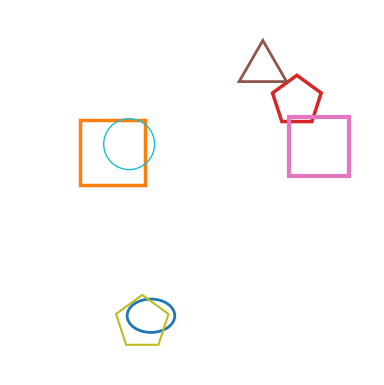[{"shape": "oval", "thickness": 2, "radius": 0.31, "center": [0.392, 0.18]}, {"shape": "square", "thickness": 2.5, "radius": 0.42, "center": [0.293, 0.603]}, {"shape": "pentagon", "thickness": 2.5, "radius": 0.33, "center": [0.771, 0.738]}, {"shape": "triangle", "thickness": 2, "radius": 0.36, "center": [0.683, 0.824]}, {"shape": "square", "thickness": 3, "radius": 0.38, "center": [0.828, 0.62]}, {"shape": "pentagon", "thickness": 1.5, "radius": 0.36, "center": [0.37, 0.162]}, {"shape": "circle", "thickness": 1, "radius": 0.33, "center": [0.335, 0.626]}]